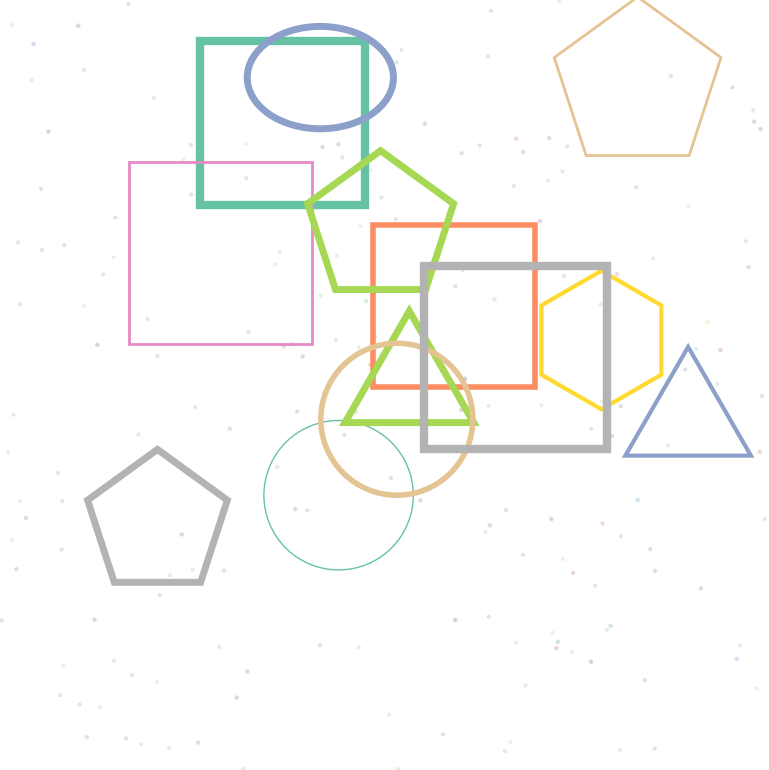[{"shape": "square", "thickness": 3, "radius": 0.53, "center": [0.367, 0.84]}, {"shape": "circle", "thickness": 0.5, "radius": 0.49, "center": [0.44, 0.357]}, {"shape": "square", "thickness": 2, "radius": 0.53, "center": [0.59, 0.602]}, {"shape": "oval", "thickness": 2.5, "radius": 0.47, "center": [0.416, 0.899]}, {"shape": "triangle", "thickness": 1.5, "radius": 0.47, "center": [0.894, 0.455]}, {"shape": "square", "thickness": 1, "radius": 0.59, "center": [0.286, 0.672]}, {"shape": "pentagon", "thickness": 2.5, "radius": 0.5, "center": [0.494, 0.705]}, {"shape": "triangle", "thickness": 2.5, "radius": 0.48, "center": [0.532, 0.499]}, {"shape": "hexagon", "thickness": 1.5, "radius": 0.45, "center": [0.781, 0.558]}, {"shape": "pentagon", "thickness": 1, "radius": 0.57, "center": [0.828, 0.89]}, {"shape": "circle", "thickness": 2, "radius": 0.49, "center": [0.515, 0.456]}, {"shape": "square", "thickness": 3, "radius": 0.59, "center": [0.669, 0.536]}, {"shape": "pentagon", "thickness": 2.5, "radius": 0.48, "center": [0.204, 0.321]}]